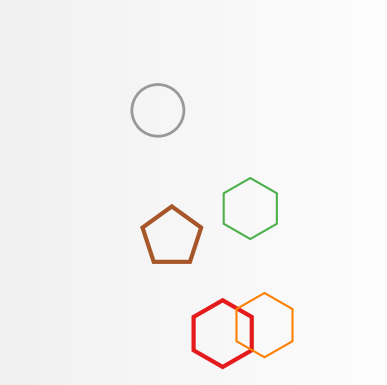[{"shape": "hexagon", "thickness": 3, "radius": 0.43, "center": [0.575, 0.133]}, {"shape": "hexagon", "thickness": 1.5, "radius": 0.4, "center": [0.646, 0.458]}, {"shape": "hexagon", "thickness": 1.5, "radius": 0.42, "center": [0.683, 0.156]}, {"shape": "pentagon", "thickness": 3, "radius": 0.4, "center": [0.443, 0.384]}, {"shape": "circle", "thickness": 2, "radius": 0.34, "center": [0.407, 0.713]}]